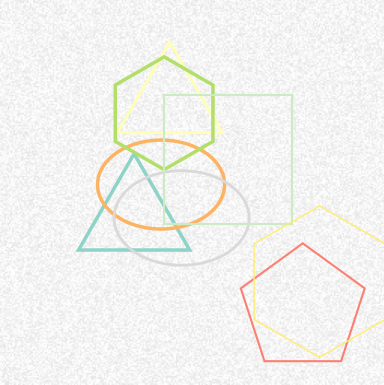[{"shape": "triangle", "thickness": 2.5, "radius": 0.83, "center": [0.348, 0.434]}, {"shape": "triangle", "thickness": 2, "radius": 0.78, "center": [0.441, 0.734]}, {"shape": "pentagon", "thickness": 1.5, "radius": 0.85, "center": [0.786, 0.199]}, {"shape": "oval", "thickness": 2.5, "radius": 0.83, "center": [0.418, 0.521]}, {"shape": "hexagon", "thickness": 2.5, "radius": 0.73, "center": [0.426, 0.706]}, {"shape": "oval", "thickness": 2, "radius": 0.88, "center": [0.472, 0.434]}, {"shape": "square", "thickness": 1.5, "radius": 0.83, "center": [0.592, 0.586]}, {"shape": "hexagon", "thickness": 1, "radius": 0.98, "center": [0.83, 0.269]}]